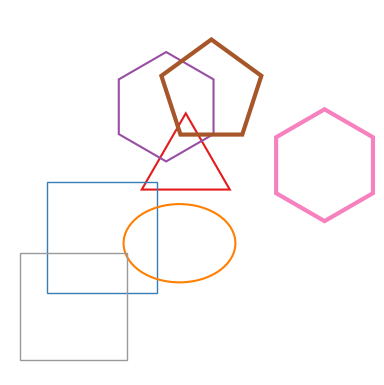[{"shape": "triangle", "thickness": 1.5, "radius": 0.66, "center": [0.483, 0.574]}, {"shape": "square", "thickness": 1, "radius": 0.72, "center": [0.265, 0.384]}, {"shape": "hexagon", "thickness": 1.5, "radius": 0.71, "center": [0.432, 0.723]}, {"shape": "oval", "thickness": 1.5, "radius": 0.73, "center": [0.466, 0.368]}, {"shape": "pentagon", "thickness": 3, "radius": 0.68, "center": [0.549, 0.761]}, {"shape": "hexagon", "thickness": 3, "radius": 0.73, "center": [0.843, 0.571]}, {"shape": "square", "thickness": 1, "radius": 0.7, "center": [0.19, 0.203]}]